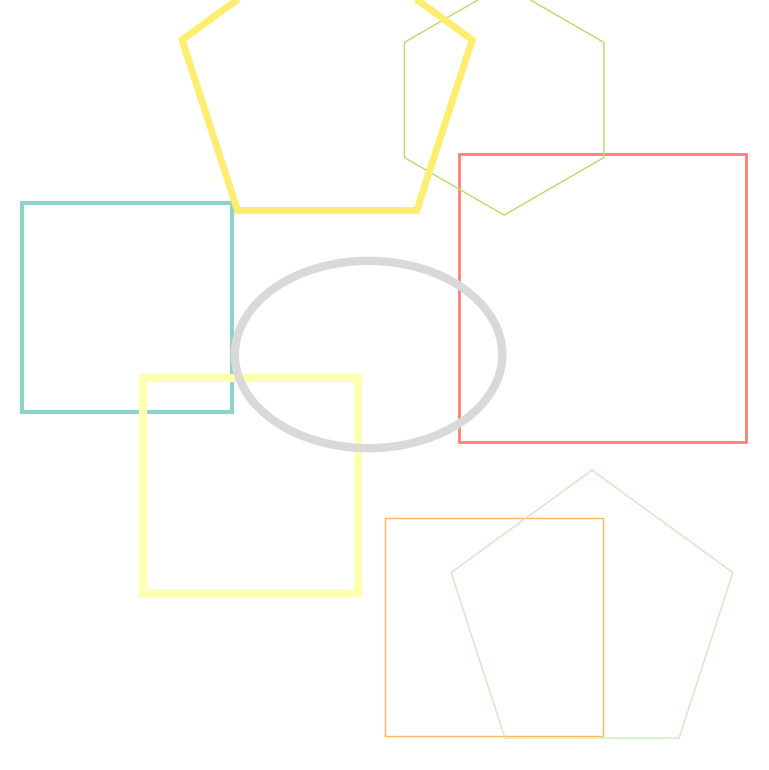[{"shape": "square", "thickness": 1.5, "radius": 0.68, "center": [0.165, 0.601]}, {"shape": "square", "thickness": 3, "radius": 0.7, "center": [0.325, 0.369]}, {"shape": "square", "thickness": 1, "radius": 0.93, "center": [0.782, 0.613]}, {"shape": "square", "thickness": 0.5, "radius": 0.71, "center": [0.641, 0.185]}, {"shape": "hexagon", "thickness": 0.5, "radius": 0.75, "center": [0.655, 0.87]}, {"shape": "oval", "thickness": 3, "radius": 0.87, "center": [0.479, 0.54]}, {"shape": "pentagon", "thickness": 0.5, "radius": 0.96, "center": [0.769, 0.197]}, {"shape": "pentagon", "thickness": 2.5, "radius": 0.99, "center": [0.425, 0.887]}]